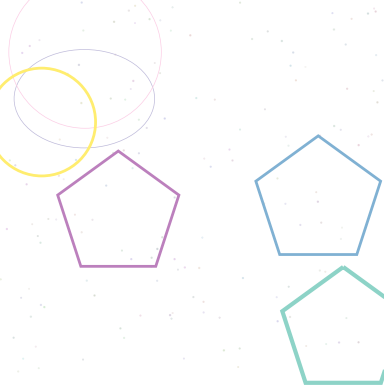[{"shape": "pentagon", "thickness": 3, "radius": 0.83, "center": [0.891, 0.14]}, {"shape": "oval", "thickness": 0.5, "radius": 0.91, "center": [0.219, 0.744]}, {"shape": "pentagon", "thickness": 2, "radius": 0.85, "center": [0.827, 0.477]}, {"shape": "circle", "thickness": 0.5, "radius": 0.99, "center": [0.221, 0.865]}, {"shape": "pentagon", "thickness": 2, "radius": 0.83, "center": [0.307, 0.442]}, {"shape": "circle", "thickness": 2, "radius": 0.7, "center": [0.108, 0.683]}]